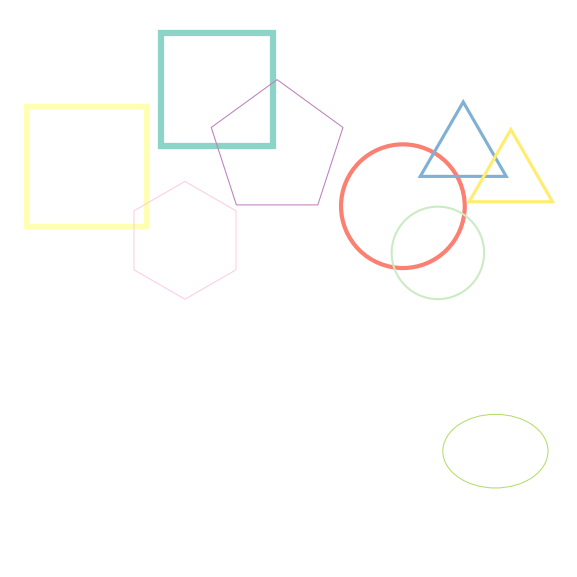[{"shape": "square", "thickness": 3, "radius": 0.49, "center": [0.376, 0.844]}, {"shape": "square", "thickness": 2.5, "radius": 0.52, "center": [0.149, 0.712]}, {"shape": "circle", "thickness": 2, "radius": 0.54, "center": [0.698, 0.642]}, {"shape": "triangle", "thickness": 1.5, "radius": 0.43, "center": [0.802, 0.737]}, {"shape": "oval", "thickness": 0.5, "radius": 0.46, "center": [0.858, 0.218]}, {"shape": "hexagon", "thickness": 0.5, "radius": 0.51, "center": [0.32, 0.583]}, {"shape": "pentagon", "thickness": 0.5, "radius": 0.6, "center": [0.48, 0.741]}, {"shape": "circle", "thickness": 1, "radius": 0.4, "center": [0.758, 0.561]}, {"shape": "triangle", "thickness": 1.5, "radius": 0.42, "center": [0.885, 0.691]}]